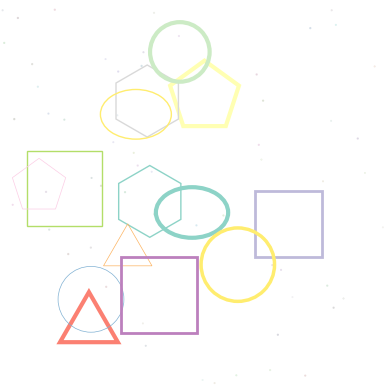[{"shape": "hexagon", "thickness": 1, "radius": 0.47, "center": [0.389, 0.477]}, {"shape": "oval", "thickness": 3, "radius": 0.47, "center": [0.499, 0.448]}, {"shape": "pentagon", "thickness": 3, "radius": 0.47, "center": [0.531, 0.749]}, {"shape": "square", "thickness": 2, "radius": 0.43, "center": [0.749, 0.419]}, {"shape": "triangle", "thickness": 3, "radius": 0.43, "center": [0.231, 0.155]}, {"shape": "circle", "thickness": 0.5, "radius": 0.43, "center": [0.236, 0.223]}, {"shape": "triangle", "thickness": 0.5, "radius": 0.36, "center": [0.332, 0.346]}, {"shape": "square", "thickness": 1, "radius": 0.48, "center": [0.167, 0.511]}, {"shape": "pentagon", "thickness": 0.5, "radius": 0.36, "center": [0.101, 0.516]}, {"shape": "hexagon", "thickness": 1, "radius": 0.47, "center": [0.382, 0.738]}, {"shape": "square", "thickness": 2, "radius": 0.5, "center": [0.413, 0.234]}, {"shape": "circle", "thickness": 3, "radius": 0.39, "center": [0.467, 0.865]}, {"shape": "circle", "thickness": 2.5, "radius": 0.48, "center": [0.618, 0.313]}, {"shape": "oval", "thickness": 1, "radius": 0.46, "center": [0.353, 0.703]}]